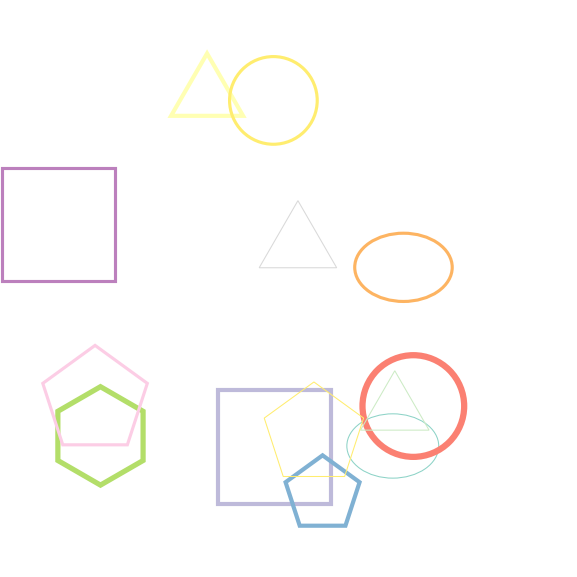[{"shape": "oval", "thickness": 0.5, "radius": 0.4, "center": [0.68, 0.227]}, {"shape": "triangle", "thickness": 2, "radius": 0.36, "center": [0.359, 0.835]}, {"shape": "square", "thickness": 2, "radius": 0.49, "center": [0.475, 0.225]}, {"shape": "circle", "thickness": 3, "radius": 0.44, "center": [0.716, 0.296]}, {"shape": "pentagon", "thickness": 2, "radius": 0.34, "center": [0.559, 0.143]}, {"shape": "oval", "thickness": 1.5, "radius": 0.42, "center": [0.699, 0.536]}, {"shape": "hexagon", "thickness": 2.5, "radius": 0.43, "center": [0.174, 0.244]}, {"shape": "pentagon", "thickness": 1.5, "radius": 0.48, "center": [0.165, 0.306]}, {"shape": "triangle", "thickness": 0.5, "radius": 0.39, "center": [0.516, 0.574]}, {"shape": "square", "thickness": 1.5, "radius": 0.49, "center": [0.101, 0.61]}, {"shape": "triangle", "thickness": 0.5, "radius": 0.34, "center": [0.684, 0.289]}, {"shape": "circle", "thickness": 1.5, "radius": 0.38, "center": [0.473, 0.825]}, {"shape": "pentagon", "thickness": 0.5, "radius": 0.45, "center": [0.544, 0.247]}]